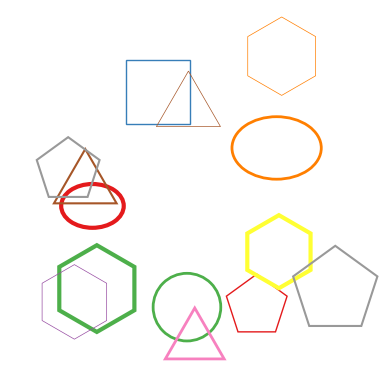[{"shape": "oval", "thickness": 3, "radius": 0.41, "center": [0.24, 0.465]}, {"shape": "pentagon", "thickness": 1, "radius": 0.41, "center": [0.667, 0.205]}, {"shape": "square", "thickness": 1, "radius": 0.42, "center": [0.409, 0.76]}, {"shape": "hexagon", "thickness": 3, "radius": 0.56, "center": [0.252, 0.25]}, {"shape": "circle", "thickness": 2, "radius": 0.44, "center": [0.486, 0.202]}, {"shape": "hexagon", "thickness": 0.5, "radius": 0.48, "center": [0.193, 0.216]}, {"shape": "hexagon", "thickness": 0.5, "radius": 0.51, "center": [0.732, 0.854]}, {"shape": "oval", "thickness": 2, "radius": 0.58, "center": [0.719, 0.616]}, {"shape": "hexagon", "thickness": 3, "radius": 0.47, "center": [0.724, 0.346]}, {"shape": "triangle", "thickness": 1.5, "radius": 0.47, "center": [0.221, 0.519]}, {"shape": "triangle", "thickness": 0.5, "radius": 0.48, "center": [0.489, 0.719]}, {"shape": "triangle", "thickness": 2, "radius": 0.44, "center": [0.506, 0.112]}, {"shape": "pentagon", "thickness": 1.5, "radius": 0.43, "center": [0.177, 0.558]}, {"shape": "pentagon", "thickness": 1.5, "radius": 0.58, "center": [0.871, 0.246]}]